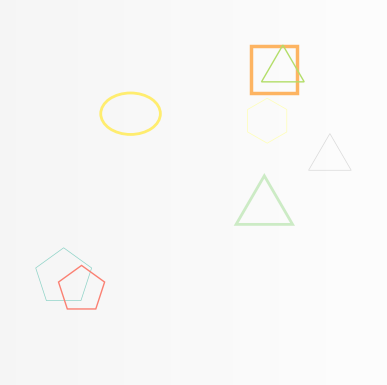[{"shape": "pentagon", "thickness": 0.5, "radius": 0.38, "center": [0.164, 0.281]}, {"shape": "hexagon", "thickness": 0.5, "radius": 0.29, "center": [0.69, 0.686]}, {"shape": "pentagon", "thickness": 1, "radius": 0.31, "center": [0.21, 0.248]}, {"shape": "square", "thickness": 2.5, "radius": 0.3, "center": [0.708, 0.819]}, {"shape": "triangle", "thickness": 1, "radius": 0.32, "center": [0.73, 0.819]}, {"shape": "triangle", "thickness": 0.5, "radius": 0.32, "center": [0.851, 0.59]}, {"shape": "triangle", "thickness": 2, "radius": 0.42, "center": [0.682, 0.459]}, {"shape": "oval", "thickness": 2, "radius": 0.38, "center": [0.337, 0.705]}]